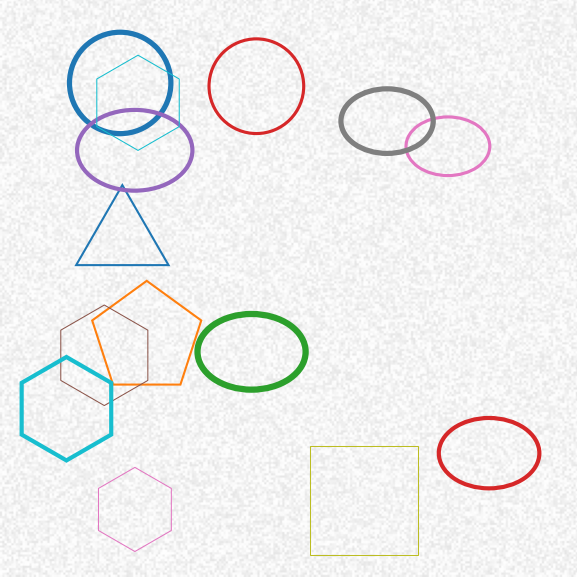[{"shape": "triangle", "thickness": 1, "radius": 0.46, "center": [0.212, 0.586]}, {"shape": "circle", "thickness": 2.5, "radius": 0.44, "center": [0.208, 0.856]}, {"shape": "pentagon", "thickness": 1, "radius": 0.5, "center": [0.254, 0.414]}, {"shape": "oval", "thickness": 3, "radius": 0.47, "center": [0.436, 0.39]}, {"shape": "circle", "thickness": 1.5, "radius": 0.41, "center": [0.444, 0.85]}, {"shape": "oval", "thickness": 2, "radius": 0.44, "center": [0.847, 0.214]}, {"shape": "oval", "thickness": 2, "radius": 0.5, "center": [0.233, 0.739]}, {"shape": "hexagon", "thickness": 0.5, "radius": 0.44, "center": [0.181, 0.384]}, {"shape": "hexagon", "thickness": 0.5, "radius": 0.36, "center": [0.234, 0.117]}, {"shape": "oval", "thickness": 1.5, "radius": 0.36, "center": [0.776, 0.746]}, {"shape": "oval", "thickness": 2.5, "radius": 0.4, "center": [0.67, 0.789]}, {"shape": "square", "thickness": 0.5, "radius": 0.47, "center": [0.63, 0.133]}, {"shape": "hexagon", "thickness": 2, "radius": 0.45, "center": [0.115, 0.291]}, {"shape": "hexagon", "thickness": 0.5, "radius": 0.41, "center": [0.239, 0.821]}]